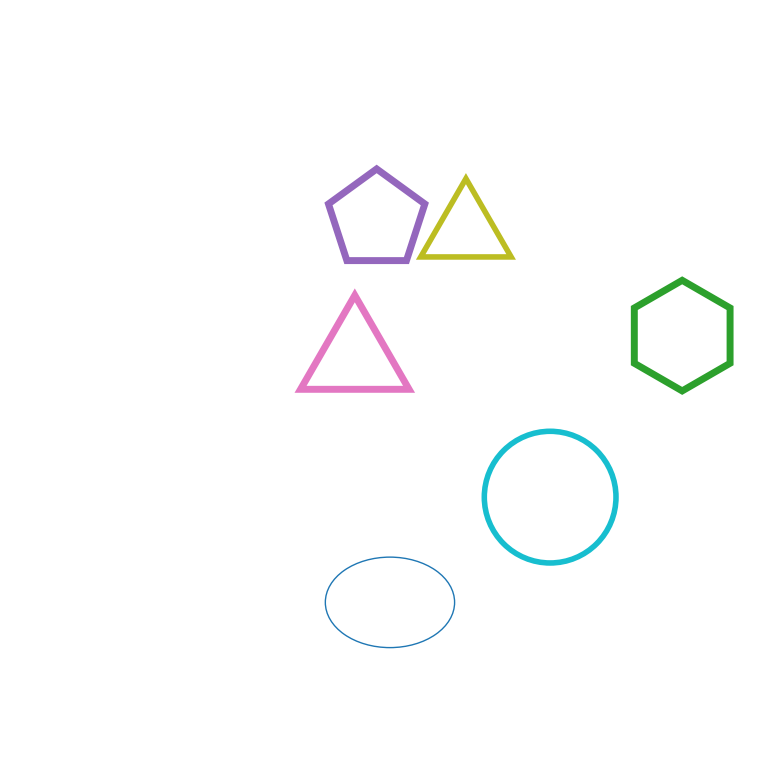[{"shape": "oval", "thickness": 0.5, "radius": 0.42, "center": [0.506, 0.218]}, {"shape": "hexagon", "thickness": 2.5, "radius": 0.36, "center": [0.886, 0.564]}, {"shape": "pentagon", "thickness": 2.5, "radius": 0.33, "center": [0.489, 0.715]}, {"shape": "triangle", "thickness": 2.5, "radius": 0.41, "center": [0.461, 0.535]}, {"shape": "triangle", "thickness": 2, "radius": 0.34, "center": [0.605, 0.7]}, {"shape": "circle", "thickness": 2, "radius": 0.43, "center": [0.714, 0.354]}]